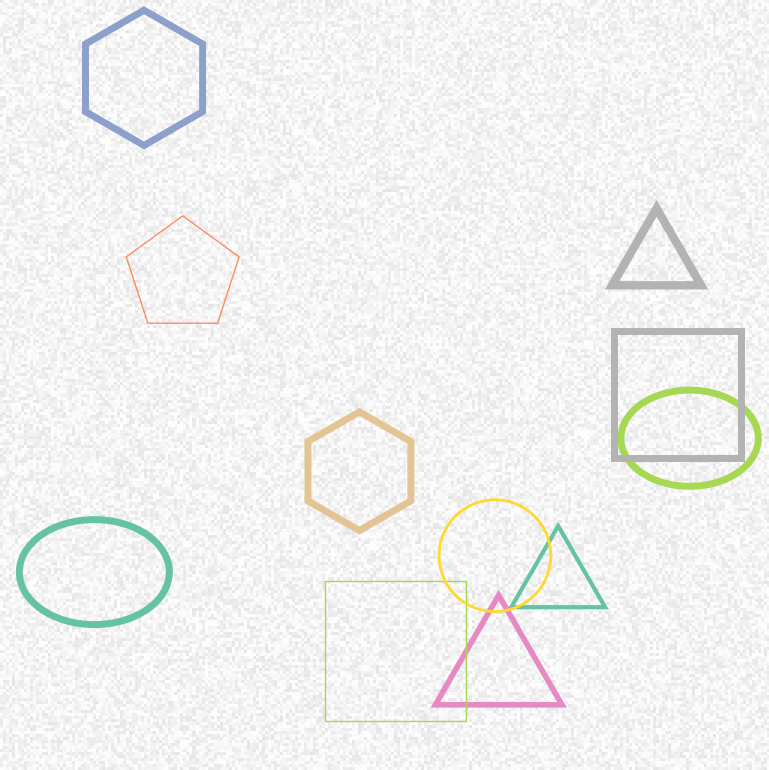[{"shape": "oval", "thickness": 2.5, "radius": 0.49, "center": [0.123, 0.257]}, {"shape": "triangle", "thickness": 1.5, "radius": 0.35, "center": [0.725, 0.247]}, {"shape": "pentagon", "thickness": 0.5, "radius": 0.39, "center": [0.237, 0.643]}, {"shape": "hexagon", "thickness": 2.5, "radius": 0.44, "center": [0.187, 0.899]}, {"shape": "triangle", "thickness": 2, "radius": 0.47, "center": [0.648, 0.132]}, {"shape": "square", "thickness": 0.5, "radius": 0.46, "center": [0.513, 0.155]}, {"shape": "oval", "thickness": 2.5, "radius": 0.45, "center": [0.896, 0.431]}, {"shape": "circle", "thickness": 1, "radius": 0.36, "center": [0.643, 0.278]}, {"shape": "hexagon", "thickness": 2.5, "radius": 0.39, "center": [0.467, 0.388]}, {"shape": "triangle", "thickness": 3, "radius": 0.33, "center": [0.853, 0.663]}, {"shape": "square", "thickness": 2.5, "radius": 0.41, "center": [0.88, 0.488]}]